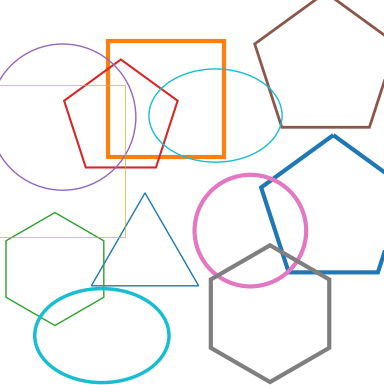[{"shape": "pentagon", "thickness": 3, "radius": 0.99, "center": [0.866, 0.452]}, {"shape": "triangle", "thickness": 1, "radius": 0.8, "center": [0.377, 0.338]}, {"shape": "square", "thickness": 3, "radius": 0.76, "center": [0.431, 0.743]}, {"shape": "hexagon", "thickness": 1, "radius": 0.73, "center": [0.143, 0.301]}, {"shape": "pentagon", "thickness": 1.5, "radius": 0.77, "center": [0.314, 0.69]}, {"shape": "circle", "thickness": 1, "radius": 0.95, "center": [0.163, 0.696]}, {"shape": "pentagon", "thickness": 2, "radius": 0.97, "center": [0.846, 0.826]}, {"shape": "circle", "thickness": 3, "radius": 0.72, "center": [0.65, 0.401]}, {"shape": "hexagon", "thickness": 3, "radius": 0.89, "center": [0.701, 0.185]}, {"shape": "square", "thickness": 0.5, "radius": 0.99, "center": [0.128, 0.583]}, {"shape": "oval", "thickness": 2.5, "radius": 0.87, "center": [0.265, 0.128]}, {"shape": "oval", "thickness": 1, "radius": 0.86, "center": [0.56, 0.7]}]